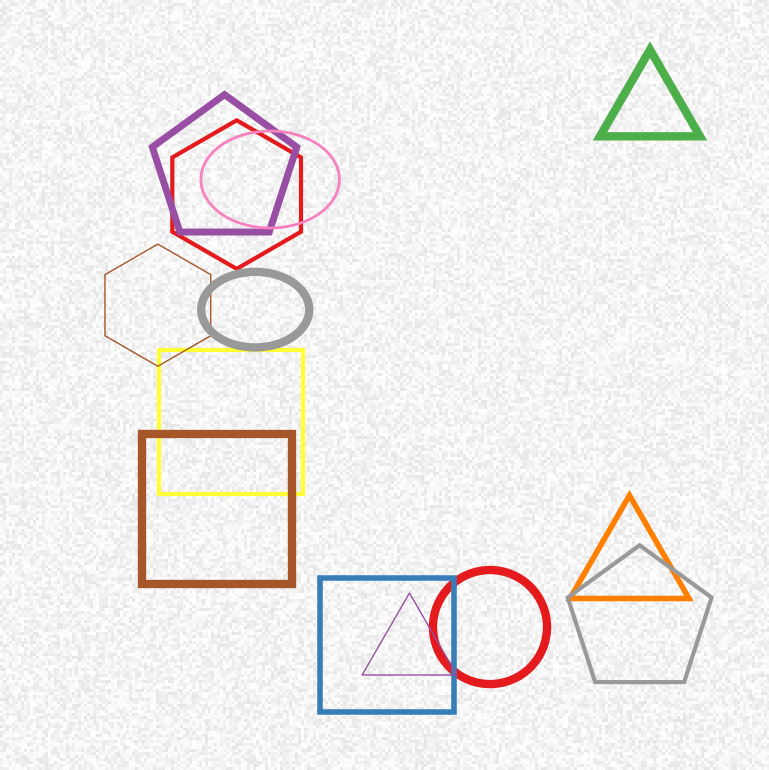[{"shape": "circle", "thickness": 3, "radius": 0.37, "center": [0.636, 0.186]}, {"shape": "hexagon", "thickness": 1.5, "radius": 0.48, "center": [0.307, 0.747]}, {"shape": "square", "thickness": 2, "radius": 0.43, "center": [0.503, 0.162]}, {"shape": "triangle", "thickness": 3, "radius": 0.38, "center": [0.844, 0.86]}, {"shape": "triangle", "thickness": 0.5, "radius": 0.35, "center": [0.532, 0.159]}, {"shape": "pentagon", "thickness": 2.5, "radius": 0.49, "center": [0.292, 0.778]}, {"shape": "triangle", "thickness": 2, "radius": 0.45, "center": [0.818, 0.267]}, {"shape": "square", "thickness": 1.5, "radius": 0.47, "center": [0.3, 0.452]}, {"shape": "square", "thickness": 3, "radius": 0.49, "center": [0.282, 0.339]}, {"shape": "hexagon", "thickness": 0.5, "radius": 0.4, "center": [0.205, 0.604]}, {"shape": "oval", "thickness": 1, "radius": 0.45, "center": [0.351, 0.767]}, {"shape": "oval", "thickness": 3, "radius": 0.35, "center": [0.331, 0.598]}, {"shape": "pentagon", "thickness": 1.5, "radius": 0.49, "center": [0.831, 0.194]}]